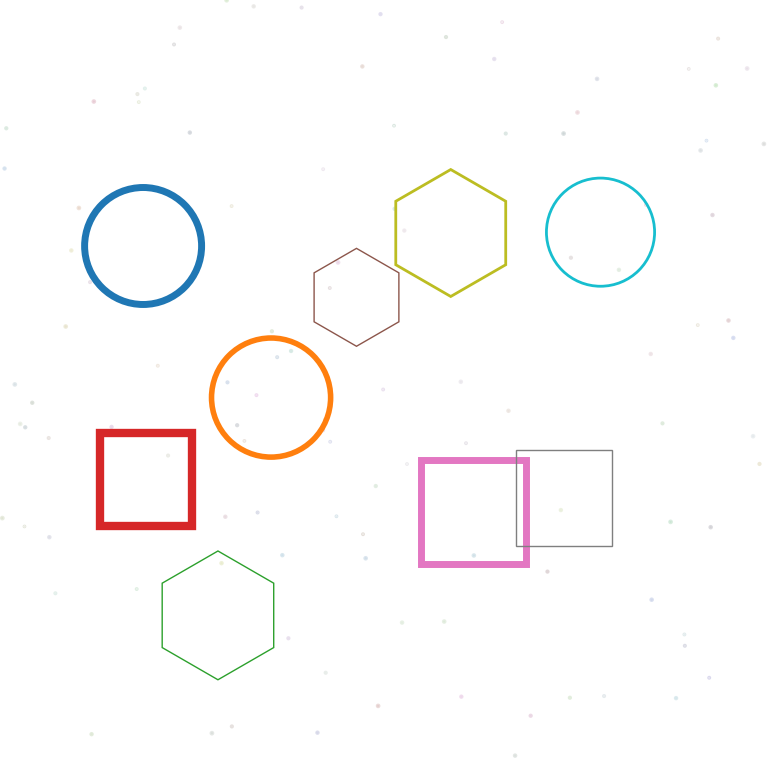[{"shape": "circle", "thickness": 2.5, "radius": 0.38, "center": [0.186, 0.681]}, {"shape": "circle", "thickness": 2, "radius": 0.39, "center": [0.352, 0.484]}, {"shape": "hexagon", "thickness": 0.5, "radius": 0.42, "center": [0.283, 0.201]}, {"shape": "square", "thickness": 3, "radius": 0.3, "center": [0.19, 0.377]}, {"shape": "hexagon", "thickness": 0.5, "radius": 0.32, "center": [0.463, 0.614]}, {"shape": "square", "thickness": 2.5, "radius": 0.34, "center": [0.615, 0.335]}, {"shape": "square", "thickness": 0.5, "radius": 0.31, "center": [0.733, 0.353]}, {"shape": "hexagon", "thickness": 1, "radius": 0.41, "center": [0.585, 0.697]}, {"shape": "circle", "thickness": 1, "radius": 0.35, "center": [0.78, 0.698]}]